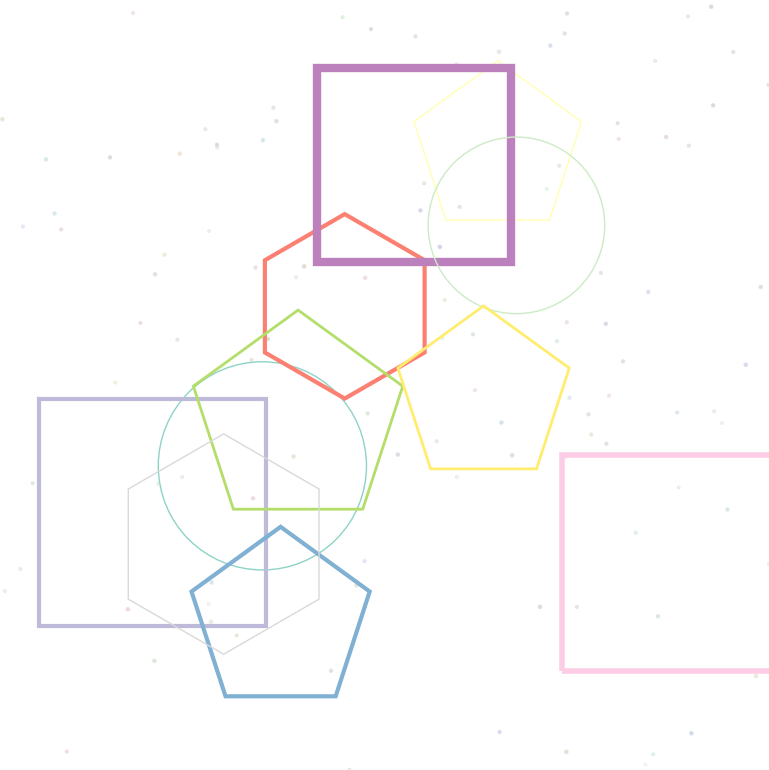[{"shape": "circle", "thickness": 0.5, "radius": 0.68, "center": [0.341, 0.395]}, {"shape": "pentagon", "thickness": 0.5, "radius": 0.57, "center": [0.646, 0.807]}, {"shape": "square", "thickness": 1.5, "radius": 0.74, "center": [0.198, 0.334]}, {"shape": "hexagon", "thickness": 1.5, "radius": 0.6, "center": [0.448, 0.602]}, {"shape": "pentagon", "thickness": 1.5, "radius": 0.61, "center": [0.364, 0.194]}, {"shape": "pentagon", "thickness": 1, "radius": 0.71, "center": [0.387, 0.454]}, {"shape": "square", "thickness": 2, "radius": 0.7, "center": [0.871, 0.269]}, {"shape": "hexagon", "thickness": 0.5, "radius": 0.72, "center": [0.29, 0.293]}, {"shape": "square", "thickness": 3, "radius": 0.63, "center": [0.537, 0.785]}, {"shape": "circle", "thickness": 0.5, "radius": 0.57, "center": [0.671, 0.707]}, {"shape": "pentagon", "thickness": 1, "radius": 0.59, "center": [0.628, 0.486]}]